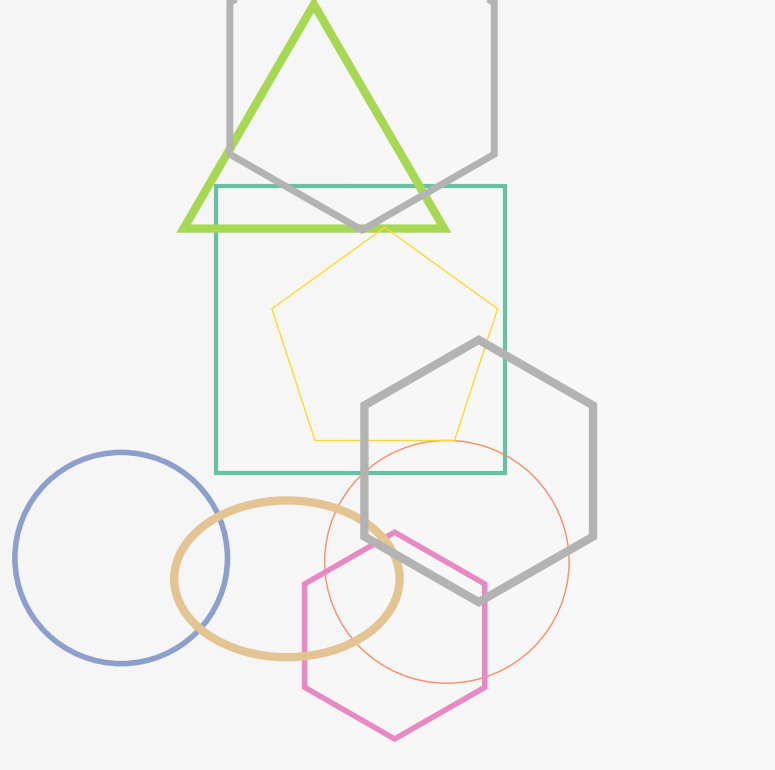[{"shape": "square", "thickness": 1.5, "radius": 0.93, "center": [0.465, 0.572]}, {"shape": "circle", "thickness": 0.5, "radius": 0.79, "center": [0.577, 0.27]}, {"shape": "circle", "thickness": 2, "radius": 0.69, "center": [0.156, 0.275]}, {"shape": "hexagon", "thickness": 2, "radius": 0.67, "center": [0.509, 0.175]}, {"shape": "triangle", "thickness": 3, "radius": 0.97, "center": [0.405, 0.8]}, {"shape": "pentagon", "thickness": 0.5, "radius": 0.77, "center": [0.496, 0.552]}, {"shape": "oval", "thickness": 3, "radius": 0.73, "center": [0.37, 0.248]}, {"shape": "hexagon", "thickness": 2.5, "radius": 0.98, "center": [0.467, 0.898]}, {"shape": "hexagon", "thickness": 3, "radius": 0.85, "center": [0.618, 0.388]}]